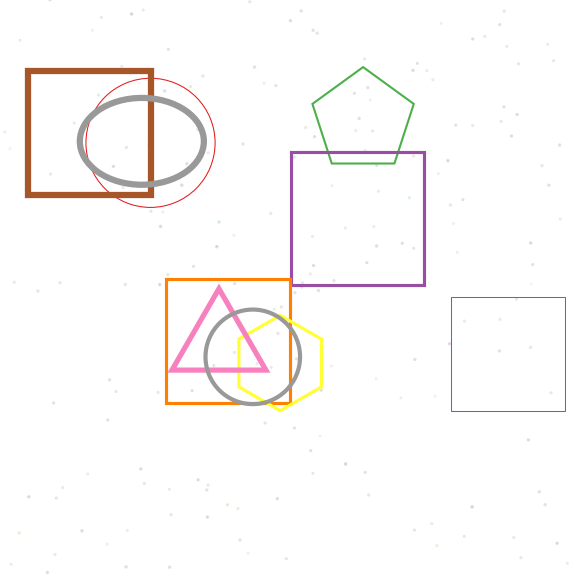[{"shape": "circle", "thickness": 0.5, "radius": 0.56, "center": [0.261, 0.752]}, {"shape": "square", "thickness": 0.5, "radius": 0.49, "center": [0.879, 0.387]}, {"shape": "pentagon", "thickness": 1, "radius": 0.46, "center": [0.629, 0.791]}, {"shape": "square", "thickness": 1.5, "radius": 0.58, "center": [0.619, 0.621]}, {"shape": "square", "thickness": 1.5, "radius": 0.54, "center": [0.395, 0.409]}, {"shape": "hexagon", "thickness": 1.5, "radius": 0.41, "center": [0.485, 0.371]}, {"shape": "square", "thickness": 3, "radius": 0.53, "center": [0.155, 0.769]}, {"shape": "triangle", "thickness": 2.5, "radius": 0.47, "center": [0.379, 0.405]}, {"shape": "oval", "thickness": 3, "radius": 0.54, "center": [0.246, 0.754]}, {"shape": "circle", "thickness": 2, "radius": 0.41, "center": [0.438, 0.381]}]